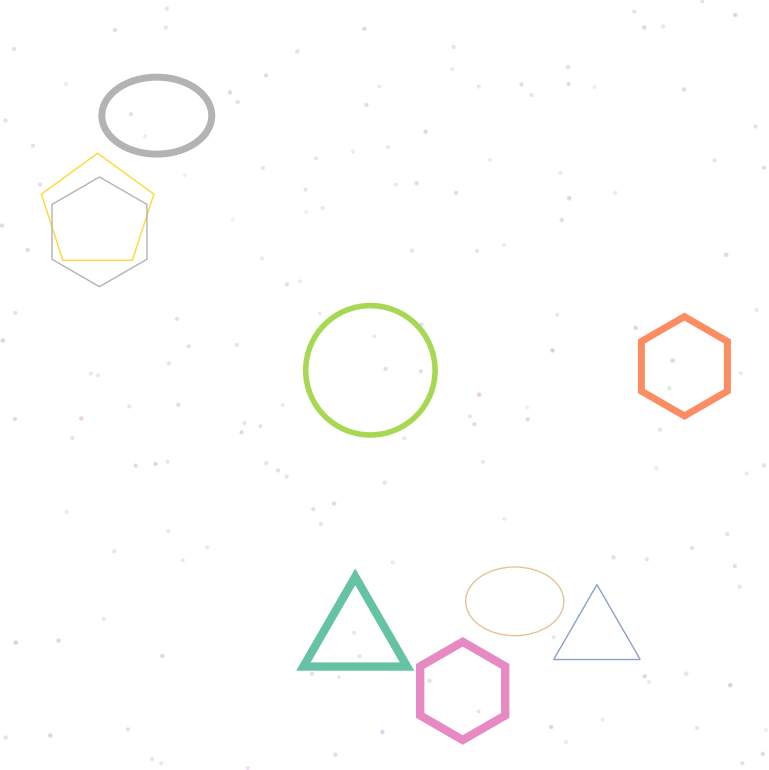[{"shape": "triangle", "thickness": 3, "radius": 0.39, "center": [0.461, 0.173]}, {"shape": "hexagon", "thickness": 2.5, "radius": 0.32, "center": [0.889, 0.524]}, {"shape": "triangle", "thickness": 0.5, "radius": 0.32, "center": [0.775, 0.176]}, {"shape": "hexagon", "thickness": 3, "radius": 0.32, "center": [0.601, 0.103]}, {"shape": "circle", "thickness": 2, "radius": 0.42, "center": [0.481, 0.519]}, {"shape": "pentagon", "thickness": 0.5, "radius": 0.38, "center": [0.127, 0.724]}, {"shape": "oval", "thickness": 0.5, "radius": 0.32, "center": [0.669, 0.219]}, {"shape": "oval", "thickness": 2.5, "radius": 0.36, "center": [0.204, 0.85]}, {"shape": "hexagon", "thickness": 0.5, "radius": 0.36, "center": [0.129, 0.699]}]